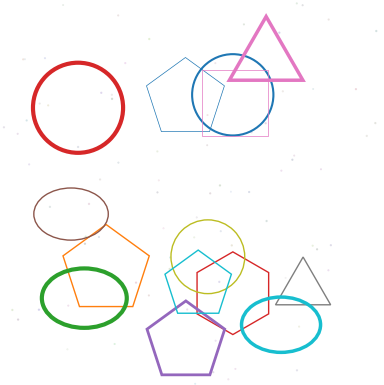[{"shape": "pentagon", "thickness": 0.5, "radius": 0.53, "center": [0.482, 0.744]}, {"shape": "circle", "thickness": 1.5, "radius": 0.53, "center": [0.605, 0.754]}, {"shape": "pentagon", "thickness": 1, "radius": 0.59, "center": [0.276, 0.299]}, {"shape": "oval", "thickness": 3, "radius": 0.55, "center": [0.219, 0.226]}, {"shape": "circle", "thickness": 3, "radius": 0.59, "center": [0.203, 0.72]}, {"shape": "hexagon", "thickness": 1, "radius": 0.54, "center": [0.605, 0.238]}, {"shape": "pentagon", "thickness": 2, "radius": 0.53, "center": [0.483, 0.112]}, {"shape": "oval", "thickness": 1, "radius": 0.48, "center": [0.185, 0.444]}, {"shape": "square", "thickness": 0.5, "radius": 0.43, "center": [0.61, 0.732]}, {"shape": "triangle", "thickness": 2.5, "radius": 0.55, "center": [0.691, 0.847]}, {"shape": "triangle", "thickness": 1, "radius": 0.41, "center": [0.787, 0.25]}, {"shape": "circle", "thickness": 1, "radius": 0.48, "center": [0.54, 0.333]}, {"shape": "oval", "thickness": 2.5, "radius": 0.51, "center": [0.73, 0.157]}, {"shape": "pentagon", "thickness": 1, "radius": 0.45, "center": [0.515, 0.26]}]